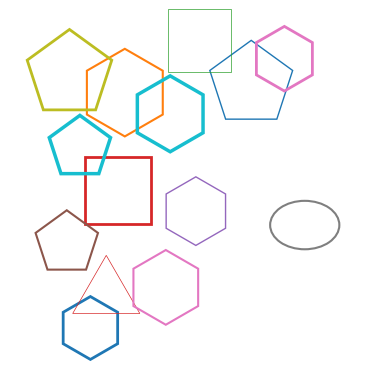[{"shape": "hexagon", "thickness": 2, "radius": 0.41, "center": [0.235, 0.148]}, {"shape": "pentagon", "thickness": 1, "radius": 0.57, "center": [0.653, 0.782]}, {"shape": "hexagon", "thickness": 1.5, "radius": 0.57, "center": [0.324, 0.759]}, {"shape": "square", "thickness": 0.5, "radius": 0.41, "center": [0.517, 0.895]}, {"shape": "triangle", "thickness": 0.5, "radius": 0.5, "center": [0.276, 0.236]}, {"shape": "square", "thickness": 2, "radius": 0.43, "center": [0.306, 0.505]}, {"shape": "hexagon", "thickness": 1, "radius": 0.45, "center": [0.509, 0.452]}, {"shape": "pentagon", "thickness": 1.5, "radius": 0.43, "center": [0.173, 0.369]}, {"shape": "hexagon", "thickness": 1.5, "radius": 0.49, "center": [0.431, 0.254]}, {"shape": "hexagon", "thickness": 2, "radius": 0.42, "center": [0.739, 0.847]}, {"shape": "oval", "thickness": 1.5, "radius": 0.45, "center": [0.792, 0.415]}, {"shape": "pentagon", "thickness": 2, "radius": 0.58, "center": [0.18, 0.808]}, {"shape": "pentagon", "thickness": 2.5, "radius": 0.42, "center": [0.208, 0.617]}, {"shape": "hexagon", "thickness": 2.5, "radius": 0.49, "center": [0.442, 0.704]}]